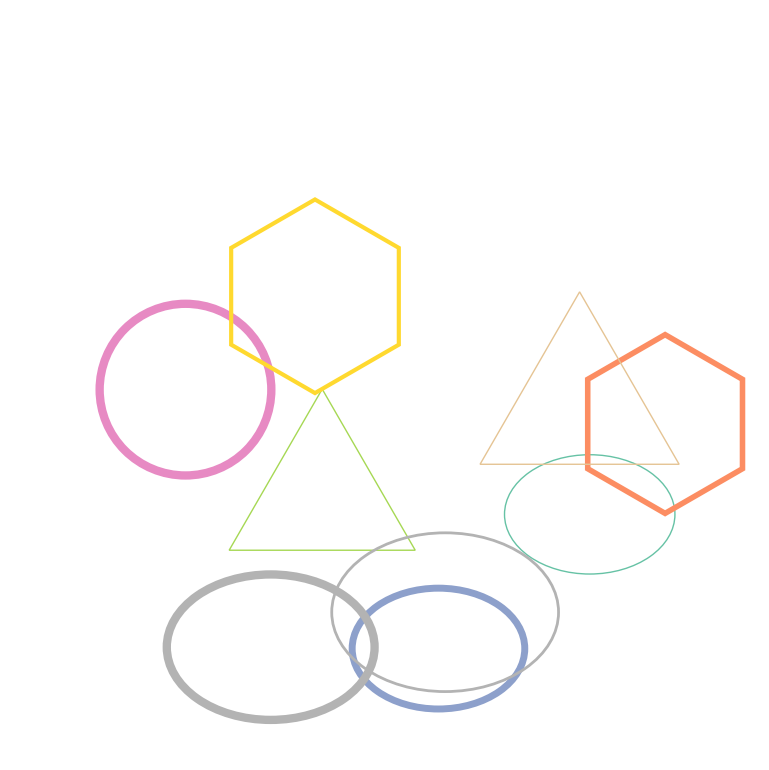[{"shape": "oval", "thickness": 0.5, "radius": 0.55, "center": [0.766, 0.332]}, {"shape": "hexagon", "thickness": 2, "radius": 0.58, "center": [0.864, 0.449]}, {"shape": "oval", "thickness": 2.5, "radius": 0.56, "center": [0.569, 0.158]}, {"shape": "circle", "thickness": 3, "radius": 0.56, "center": [0.241, 0.494]}, {"shape": "triangle", "thickness": 0.5, "radius": 0.7, "center": [0.418, 0.355]}, {"shape": "hexagon", "thickness": 1.5, "radius": 0.63, "center": [0.409, 0.615]}, {"shape": "triangle", "thickness": 0.5, "radius": 0.75, "center": [0.753, 0.472]}, {"shape": "oval", "thickness": 1, "radius": 0.74, "center": [0.578, 0.205]}, {"shape": "oval", "thickness": 3, "radius": 0.67, "center": [0.352, 0.16]}]